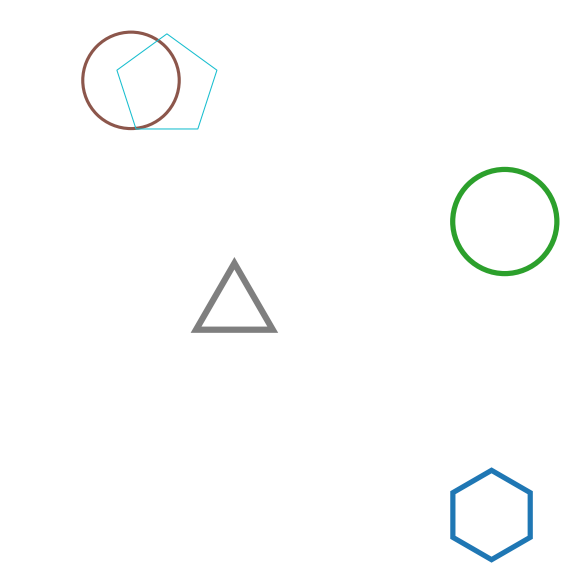[{"shape": "hexagon", "thickness": 2.5, "radius": 0.39, "center": [0.851, 0.107]}, {"shape": "circle", "thickness": 2.5, "radius": 0.45, "center": [0.874, 0.616]}, {"shape": "circle", "thickness": 1.5, "radius": 0.42, "center": [0.227, 0.86]}, {"shape": "triangle", "thickness": 3, "radius": 0.38, "center": [0.406, 0.467]}, {"shape": "pentagon", "thickness": 0.5, "radius": 0.46, "center": [0.289, 0.849]}]